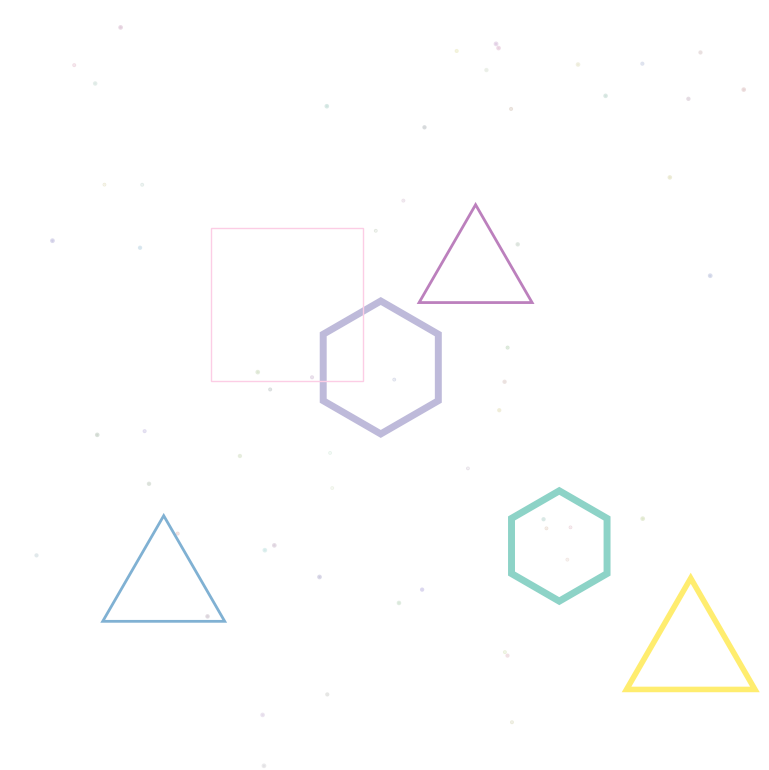[{"shape": "hexagon", "thickness": 2.5, "radius": 0.36, "center": [0.726, 0.291]}, {"shape": "hexagon", "thickness": 2.5, "radius": 0.43, "center": [0.495, 0.523]}, {"shape": "triangle", "thickness": 1, "radius": 0.46, "center": [0.213, 0.239]}, {"shape": "square", "thickness": 0.5, "radius": 0.5, "center": [0.373, 0.605]}, {"shape": "triangle", "thickness": 1, "radius": 0.42, "center": [0.618, 0.649]}, {"shape": "triangle", "thickness": 2, "radius": 0.48, "center": [0.897, 0.153]}]